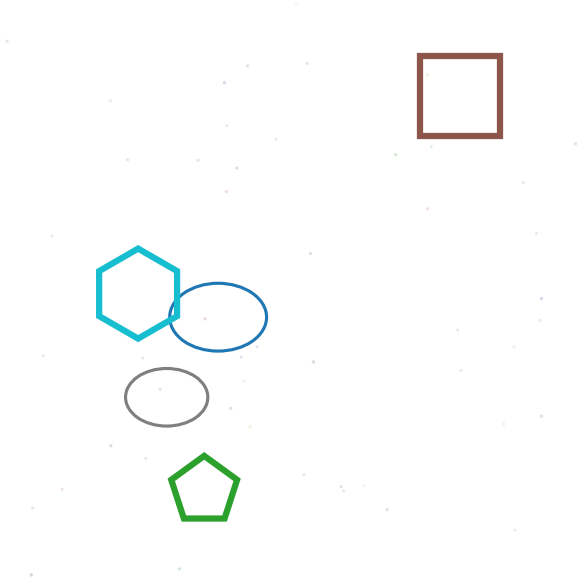[{"shape": "oval", "thickness": 1.5, "radius": 0.42, "center": [0.378, 0.45]}, {"shape": "pentagon", "thickness": 3, "radius": 0.3, "center": [0.354, 0.15]}, {"shape": "square", "thickness": 3, "radius": 0.35, "center": [0.797, 0.833]}, {"shape": "oval", "thickness": 1.5, "radius": 0.36, "center": [0.289, 0.311]}, {"shape": "hexagon", "thickness": 3, "radius": 0.39, "center": [0.239, 0.491]}]